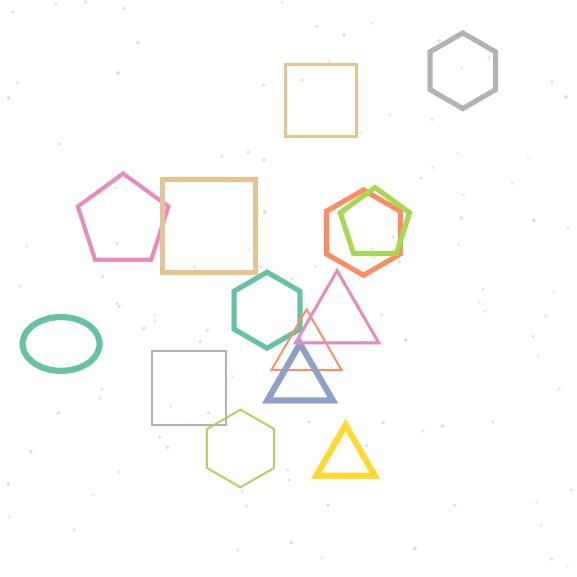[{"shape": "oval", "thickness": 3, "radius": 0.33, "center": [0.106, 0.404]}, {"shape": "hexagon", "thickness": 2.5, "radius": 0.33, "center": [0.462, 0.462]}, {"shape": "hexagon", "thickness": 2.5, "radius": 0.37, "center": [0.629, 0.596]}, {"shape": "triangle", "thickness": 1, "radius": 0.35, "center": [0.531, 0.393]}, {"shape": "triangle", "thickness": 3, "radius": 0.33, "center": [0.52, 0.338]}, {"shape": "triangle", "thickness": 1.5, "radius": 0.42, "center": [0.584, 0.447]}, {"shape": "pentagon", "thickness": 2, "radius": 0.41, "center": [0.213, 0.616]}, {"shape": "hexagon", "thickness": 1, "radius": 0.34, "center": [0.416, 0.223]}, {"shape": "pentagon", "thickness": 2.5, "radius": 0.32, "center": [0.649, 0.611]}, {"shape": "triangle", "thickness": 3, "radius": 0.29, "center": [0.598, 0.205]}, {"shape": "square", "thickness": 2.5, "radius": 0.4, "center": [0.361, 0.609]}, {"shape": "square", "thickness": 1.5, "radius": 0.31, "center": [0.555, 0.826]}, {"shape": "square", "thickness": 1, "radius": 0.32, "center": [0.327, 0.328]}, {"shape": "hexagon", "thickness": 2.5, "radius": 0.33, "center": [0.801, 0.877]}]